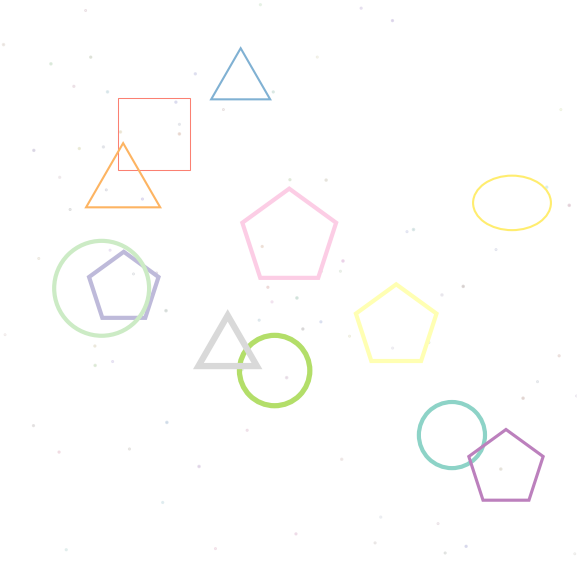[{"shape": "circle", "thickness": 2, "radius": 0.29, "center": [0.783, 0.246]}, {"shape": "pentagon", "thickness": 2, "radius": 0.37, "center": [0.686, 0.433]}, {"shape": "pentagon", "thickness": 2, "radius": 0.32, "center": [0.214, 0.5]}, {"shape": "square", "thickness": 0.5, "radius": 0.31, "center": [0.267, 0.767]}, {"shape": "triangle", "thickness": 1, "radius": 0.29, "center": [0.417, 0.857]}, {"shape": "triangle", "thickness": 1, "radius": 0.37, "center": [0.213, 0.677]}, {"shape": "circle", "thickness": 2.5, "radius": 0.3, "center": [0.476, 0.358]}, {"shape": "pentagon", "thickness": 2, "radius": 0.43, "center": [0.501, 0.587]}, {"shape": "triangle", "thickness": 3, "radius": 0.29, "center": [0.394, 0.395]}, {"shape": "pentagon", "thickness": 1.5, "radius": 0.34, "center": [0.876, 0.188]}, {"shape": "circle", "thickness": 2, "radius": 0.41, "center": [0.176, 0.5]}, {"shape": "oval", "thickness": 1, "radius": 0.34, "center": [0.887, 0.648]}]